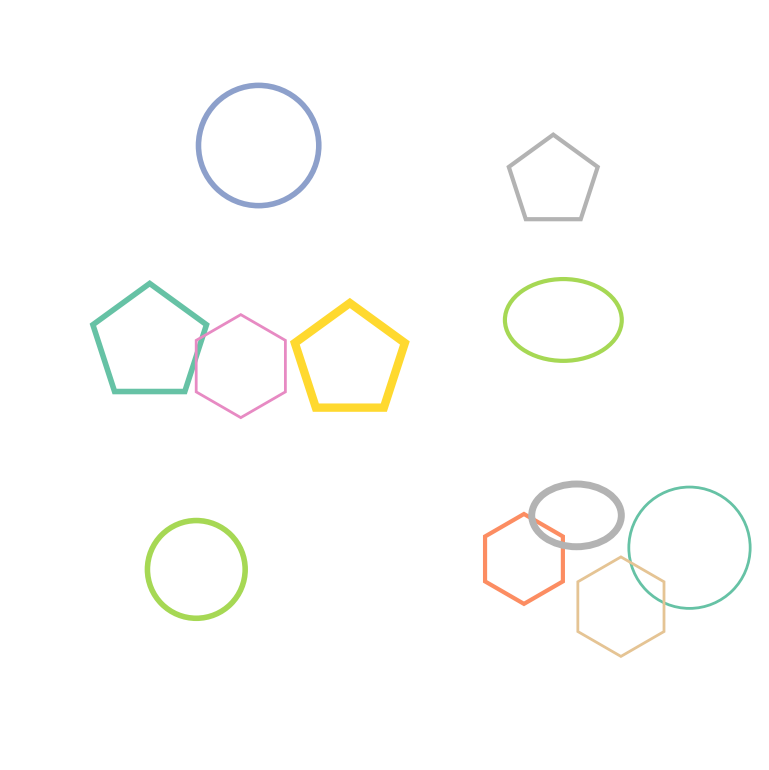[{"shape": "circle", "thickness": 1, "radius": 0.39, "center": [0.895, 0.289]}, {"shape": "pentagon", "thickness": 2, "radius": 0.39, "center": [0.194, 0.554]}, {"shape": "hexagon", "thickness": 1.5, "radius": 0.29, "center": [0.68, 0.274]}, {"shape": "circle", "thickness": 2, "radius": 0.39, "center": [0.336, 0.811]}, {"shape": "hexagon", "thickness": 1, "radius": 0.33, "center": [0.313, 0.525]}, {"shape": "circle", "thickness": 2, "radius": 0.32, "center": [0.255, 0.261]}, {"shape": "oval", "thickness": 1.5, "radius": 0.38, "center": [0.732, 0.584]}, {"shape": "pentagon", "thickness": 3, "radius": 0.38, "center": [0.454, 0.531]}, {"shape": "hexagon", "thickness": 1, "radius": 0.32, "center": [0.806, 0.212]}, {"shape": "oval", "thickness": 2.5, "radius": 0.29, "center": [0.749, 0.331]}, {"shape": "pentagon", "thickness": 1.5, "radius": 0.3, "center": [0.719, 0.764]}]